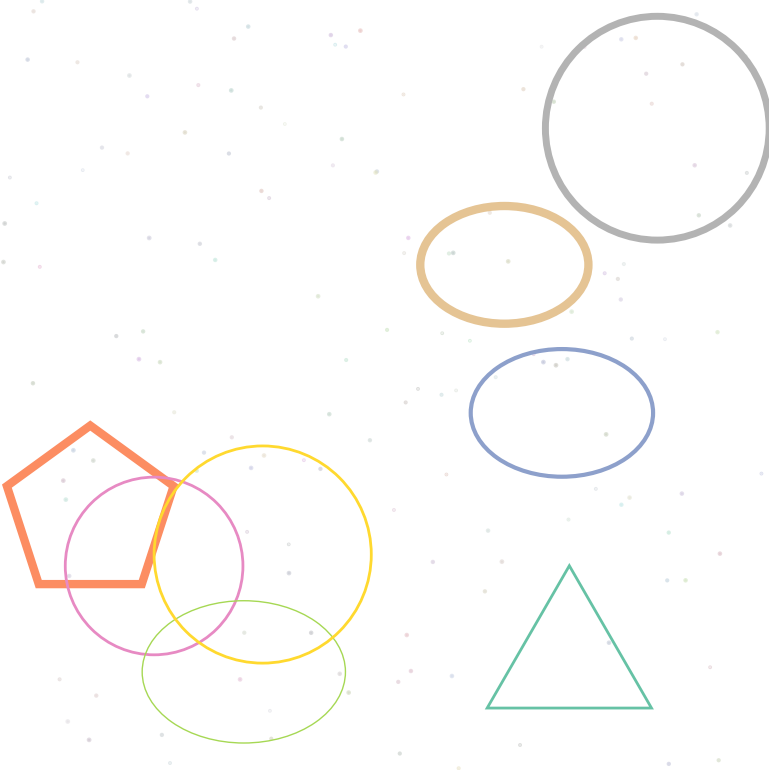[{"shape": "triangle", "thickness": 1, "radius": 0.62, "center": [0.739, 0.142]}, {"shape": "pentagon", "thickness": 3, "radius": 0.57, "center": [0.117, 0.334]}, {"shape": "oval", "thickness": 1.5, "radius": 0.59, "center": [0.73, 0.464]}, {"shape": "circle", "thickness": 1, "radius": 0.58, "center": [0.2, 0.265]}, {"shape": "oval", "thickness": 0.5, "radius": 0.66, "center": [0.317, 0.127]}, {"shape": "circle", "thickness": 1, "radius": 0.71, "center": [0.341, 0.28]}, {"shape": "oval", "thickness": 3, "radius": 0.55, "center": [0.655, 0.656]}, {"shape": "circle", "thickness": 2.5, "radius": 0.73, "center": [0.854, 0.833]}]